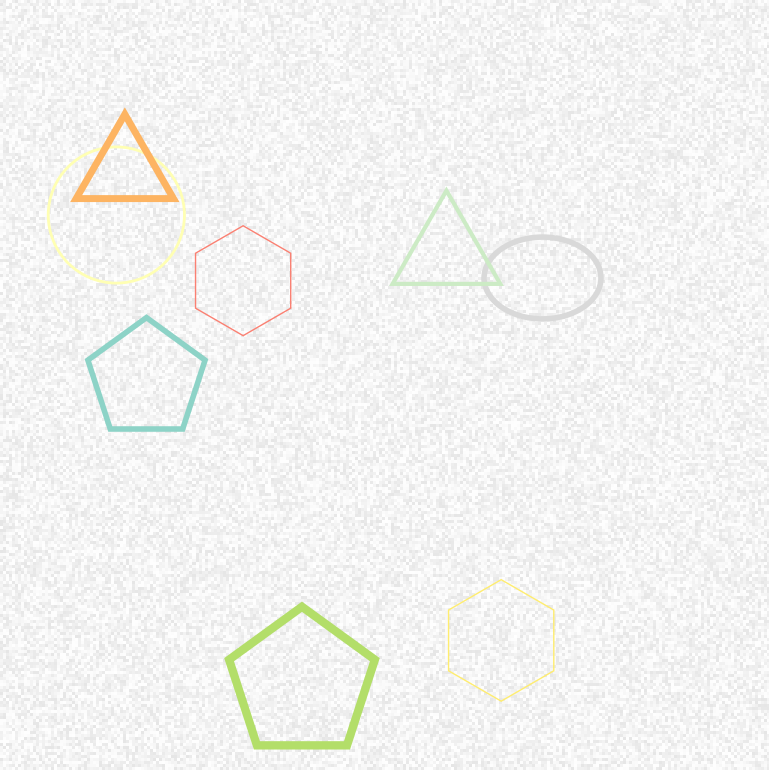[{"shape": "pentagon", "thickness": 2, "radius": 0.4, "center": [0.19, 0.508]}, {"shape": "circle", "thickness": 1, "radius": 0.44, "center": [0.151, 0.721]}, {"shape": "hexagon", "thickness": 0.5, "radius": 0.36, "center": [0.316, 0.635]}, {"shape": "triangle", "thickness": 2.5, "radius": 0.36, "center": [0.162, 0.779]}, {"shape": "pentagon", "thickness": 3, "radius": 0.5, "center": [0.392, 0.113]}, {"shape": "oval", "thickness": 2, "radius": 0.38, "center": [0.705, 0.639]}, {"shape": "triangle", "thickness": 1.5, "radius": 0.4, "center": [0.58, 0.672]}, {"shape": "hexagon", "thickness": 0.5, "radius": 0.39, "center": [0.651, 0.168]}]